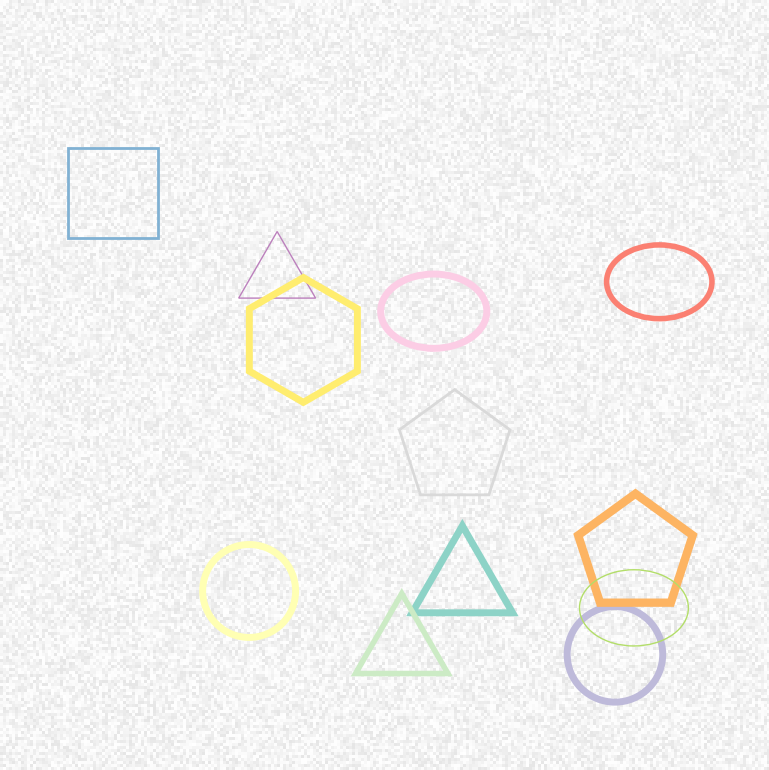[{"shape": "triangle", "thickness": 2.5, "radius": 0.38, "center": [0.6, 0.242]}, {"shape": "circle", "thickness": 2.5, "radius": 0.3, "center": [0.324, 0.232]}, {"shape": "circle", "thickness": 2.5, "radius": 0.31, "center": [0.799, 0.15]}, {"shape": "oval", "thickness": 2, "radius": 0.34, "center": [0.856, 0.634]}, {"shape": "square", "thickness": 1, "radius": 0.29, "center": [0.147, 0.749]}, {"shape": "pentagon", "thickness": 3, "radius": 0.39, "center": [0.825, 0.281]}, {"shape": "oval", "thickness": 0.5, "radius": 0.35, "center": [0.823, 0.211]}, {"shape": "oval", "thickness": 2.5, "radius": 0.34, "center": [0.563, 0.596]}, {"shape": "pentagon", "thickness": 1, "radius": 0.38, "center": [0.591, 0.418]}, {"shape": "triangle", "thickness": 0.5, "radius": 0.29, "center": [0.36, 0.642]}, {"shape": "triangle", "thickness": 2, "radius": 0.35, "center": [0.522, 0.16]}, {"shape": "hexagon", "thickness": 2.5, "radius": 0.41, "center": [0.394, 0.559]}]